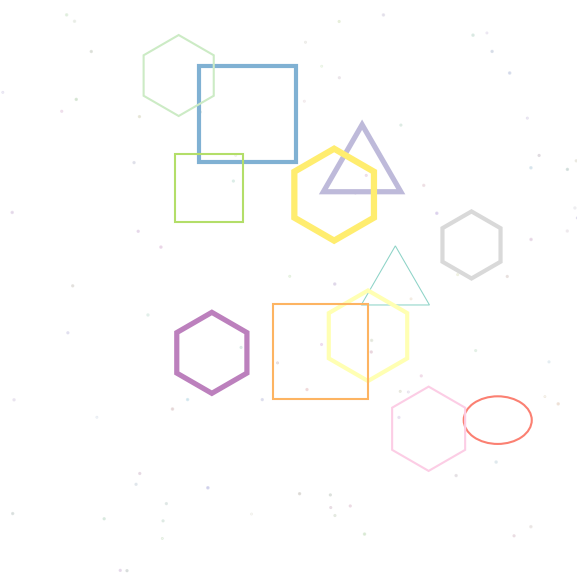[{"shape": "triangle", "thickness": 0.5, "radius": 0.34, "center": [0.685, 0.505]}, {"shape": "hexagon", "thickness": 2, "radius": 0.39, "center": [0.637, 0.418]}, {"shape": "triangle", "thickness": 2.5, "radius": 0.39, "center": [0.627, 0.706]}, {"shape": "oval", "thickness": 1, "radius": 0.29, "center": [0.862, 0.272]}, {"shape": "square", "thickness": 2, "radius": 0.42, "center": [0.428, 0.802]}, {"shape": "square", "thickness": 1, "radius": 0.41, "center": [0.555, 0.391]}, {"shape": "square", "thickness": 1, "radius": 0.3, "center": [0.362, 0.674]}, {"shape": "hexagon", "thickness": 1, "radius": 0.36, "center": [0.742, 0.257]}, {"shape": "hexagon", "thickness": 2, "radius": 0.29, "center": [0.816, 0.575]}, {"shape": "hexagon", "thickness": 2.5, "radius": 0.35, "center": [0.367, 0.388]}, {"shape": "hexagon", "thickness": 1, "radius": 0.35, "center": [0.309, 0.868]}, {"shape": "hexagon", "thickness": 3, "radius": 0.4, "center": [0.579, 0.662]}]